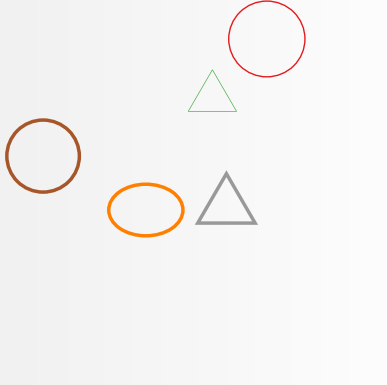[{"shape": "circle", "thickness": 1, "radius": 0.49, "center": [0.689, 0.899]}, {"shape": "triangle", "thickness": 0.5, "radius": 0.36, "center": [0.548, 0.747]}, {"shape": "oval", "thickness": 2.5, "radius": 0.48, "center": [0.376, 0.454]}, {"shape": "circle", "thickness": 2.5, "radius": 0.47, "center": [0.111, 0.595]}, {"shape": "triangle", "thickness": 2.5, "radius": 0.43, "center": [0.584, 0.463]}]